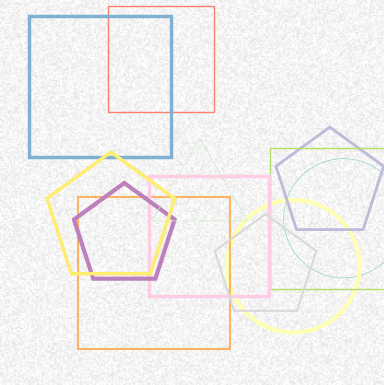[{"shape": "circle", "thickness": 0.5, "radius": 0.77, "center": [0.892, 0.433]}, {"shape": "circle", "thickness": 3, "radius": 0.86, "center": [0.762, 0.309]}, {"shape": "pentagon", "thickness": 2, "radius": 0.74, "center": [0.857, 0.523]}, {"shape": "square", "thickness": 1, "radius": 0.69, "center": [0.418, 0.846]}, {"shape": "square", "thickness": 2.5, "radius": 0.92, "center": [0.26, 0.775]}, {"shape": "square", "thickness": 1.5, "radius": 0.99, "center": [0.399, 0.29]}, {"shape": "square", "thickness": 1, "radius": 0.92, "center": [0.885, 0.432]}, {"shape": "square", "thickness": 2.5, "radius": 0.78, "center": [0.543, 0.386]}, {"shape": "pentagon", "thickness": 1.5, "radius": 0.69, "center": [0.69, 0.305]}, {"shape": "pentagon", "thickness": 3, "radius": 0.69, "center": [0.323, 0.387]}, {"shape": "triangle", "thickness": 0.5, "radius": 0.72, "center": [0.519, 0.498]}, {"shape": "pentagon", "thickness": 2.5, "radius": 0.87, "center": [0.288, 0.43]}]